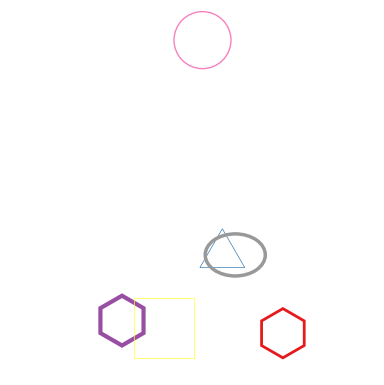[{"shape": "hexagon", "thickness": 2, "radius": 0.32, "center": [0.735, 0.134]}, {"shape": "triangle", "thickness": 0.5, "radius": 0.34, "center": [0.577, 0.339]}, {"shape": "hexagon", "thickness": 3, "radius": 0.32, "center": [0.317, 0.167]}, {"shape": "square", "thickness": 0.5, "radius": 0.39, "center": [0.426, 0.148]}, {"shape": "circle", "thickness": 1, "radius": 0.37, "center": [0.526, 0.896]}, {"shape": "oval", "thickness": 2.5, "radius": 0.39, "center": [0.611, 0.338]}]